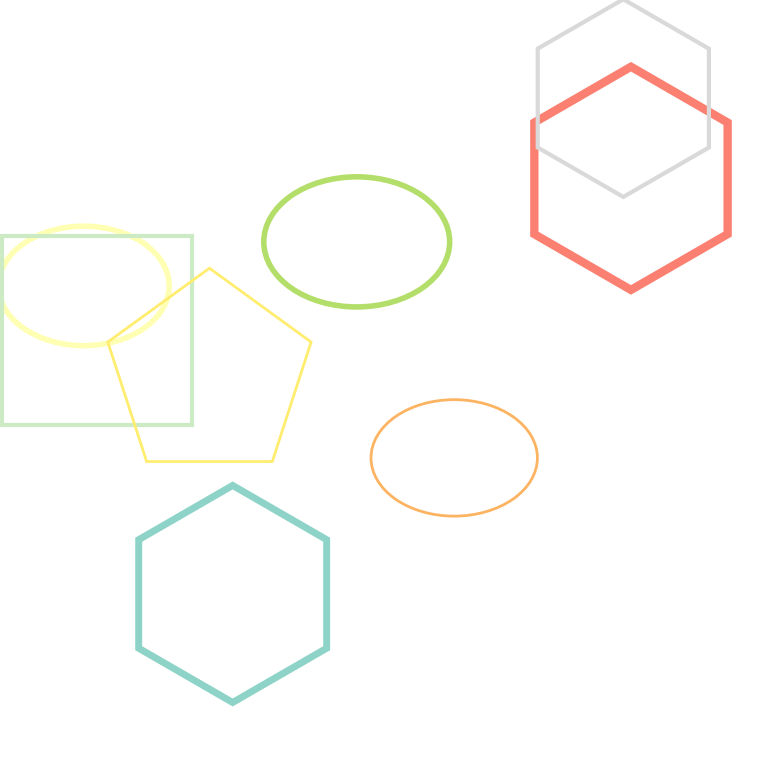[{"shape": "hexagon", "thickness": 2.5, "radius": 0.7, "center": [0.302, 0.229]}, {"shape": "oval", "thickness": 2, "radius": 0.55, "center": [0.109, 0.629]}, {"shape": "hexagon", "thickness": 3, "radius": 0.72, "center": [0.819, 0.768]}, {"shape": "oval", "thickness": 1, "radius": 0.54, "center": [0.59, 0.405]}, {"shape": "oval", "thickness": 2, "radius": 0.6, "center": [0.463, 0.686]}, {"shape": "hexagon", "thickness": 1.5, "radius": 0.64, "center": [0.809, 0.873]}, {"shape": "square", "thickness": 1.5, "radius": 0.62, "center": [0.126, 0.571]}, {"shape": "pentagon", "thickness": 1, "radius": 0.69, "center": [0.272, 0.513]}]